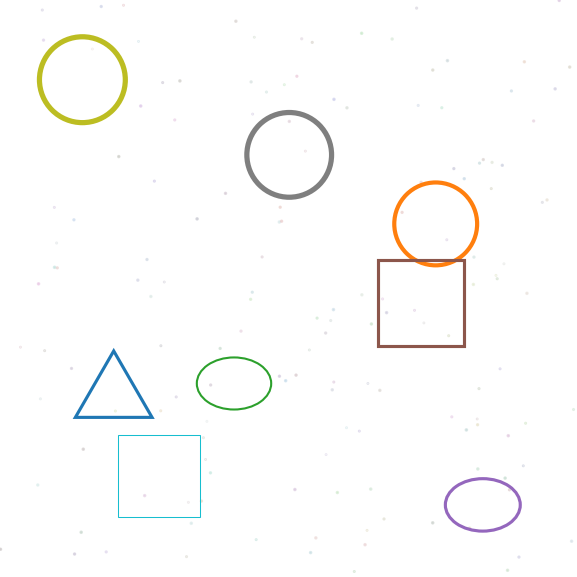[{"shape": "triangle", "thickness": 1.5, "radius": 0.38, "center": [0.197, 0.315]}, {"shape": "circle", "thickness": 2, "radius": 0.36, "center": [0.754, 0.611]}, {"shape": "oval", "thickness": 1, "radius": 0.32, "center": [0.405, 0.335]}, {"shape": "oval", "thickness": 1.5, "radius": 0.32, "center": [0.836, 0.125]}, {"shape": "square", "thickness": 1.5, "radius": 0.37, "center": [0.729, 0.474]}, {"shape": "circle", "thickness": 2.5, "radius": 0.37, "center": [0.501, 0.731]}, {"shape": "circle", "thickness": 2.5, "radius": 0.37, "center": [0.143, 0.861]}, {"shape": "square", "thickness": 0.5, "radius": 0.35, "center": [0.275, 0.175]}]